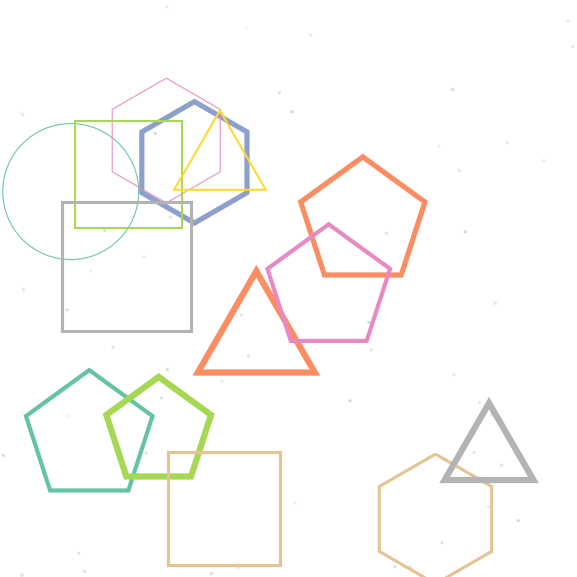[{"shape": "circle", "thickness": 0.5, "radius": 0.59, "center": [0.122, 0.667]}, {"shape": "pentagon", "thickness": 2, "radius": 0.58, "center": [0.155, 0.243]}, {"shape": "pentagon", "thickness": 2.5, "radius": 0.57, "center": [0.628, 0.614]}, {"shape": "triangle", "thickness": 3, "radius": 0.59, "center": [0.444, 0.413]}, {"shape": "hexagon", "thickness": 2.5, "radius": 0.53, "center": [0.337, 0.718]}, {"shape": "pentagon", "thickness": 2, "radius": 0.56, "center": [0.569, 0.499]}, {"shape": "hexagon", "thickness": 0.5, "radius": 0.54, "center": [0.288, 0.756]}, {"shape": "square", "thickness": 1, "radius": 0.46, "center": [0.222, 0.698]}, {"shape": "pentagon", "thickness": 3, "radius": 0.48, "center": [0.275, 0.251]}, {"shape": "triangle", "thickness": 1, "radius": 0.46, "center": [0.381, 0.716]}, {"shape": "hexagon", "thickness": 1.5, "radius": 0.56, "center": [0.754, 0.1]}, {"shape": "square", "thickness": 1.5, "radius": 0.49, "center": [0.388, 0.118]}, {"shape": "square", "thickness": 1.5, "radius": 0.56, "center": [0.219, 0.538]}, {"shape": "triangle", "thickness": 3, "radius": 0.44, "center": [0.847, 0.212]}]